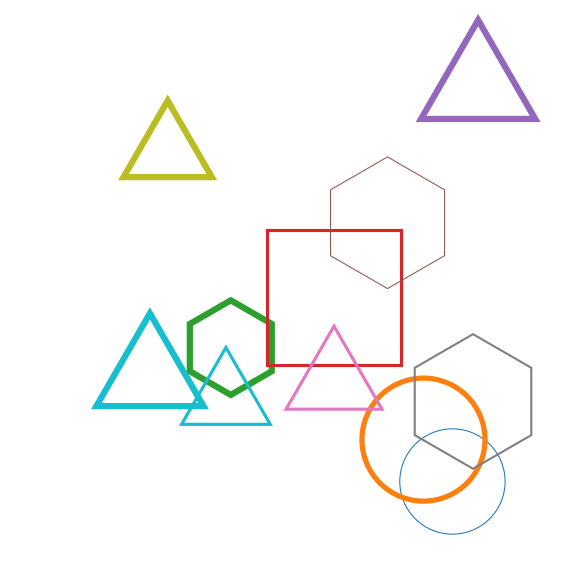[{"shape": "circle", "thickness": 0.5, "radius": 0.46, "center": [0.783, 0.165]}, {"shape": "circle", "thickness": 2.5, "radius": 0.53, "center": [0.733, 0.238]}, {"shape": "hexagon", "thickness": 3, "radius": 0.41, "center": [0.4, 0.397]}, {"shape": "square", "thickness": 1.5, "radius": 0.58, "center": [0.578, 0.484]}, {"shape": "triangle", "thickness": 3, "radius": 0.57, "center": [0.828, 0.85]}, {"shape": "hexagon", "thickness": 0.5, "radius": 0.57, "center": [0.671, 0.613]}, {"shape": "triangle", "thickness": 1.5, "radius": 0.48, "center": [0.578, 0.339]}, {"shape": "hexagon", "thickness": 1, "radius": 0.58, "center": [0.819, 0.304]}, {"shape": "triangle", "thickness": 3, "radius": 0.44, "center": [0.29, 0.737]}, {"shape": "triangle", "thickness": 3, "radius": 0.54, "center": [0.26, 0.349]}, {"shape": "triangle", "thickness": 1.5, "radius": 0.44, "center": [0.391, 0.309]}]